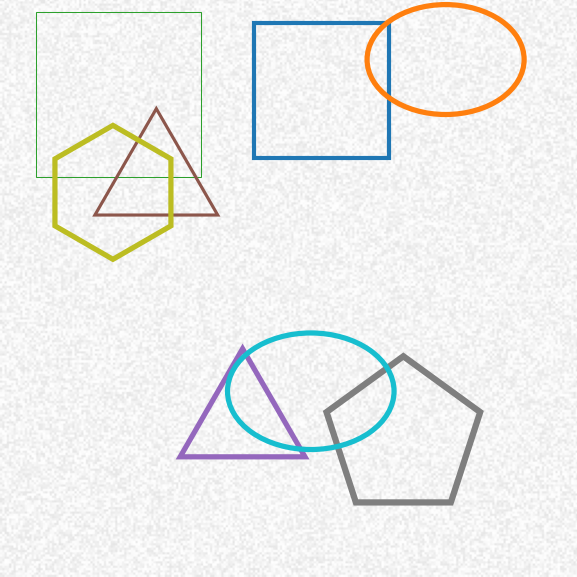[{"shape": "square", "thickness": 2, "radius": 0.59, "center": [0.556, 0.843]}, {"shape": "oval", "thickness": 2.5, "radius": 0.68, "center": [0.772, 0.896]}, {"shape": "square", "thickness": 0.5, "radius": 0.71, "center": [0.206, 0.835]}, {"shape": "triangle", "thickness": 2.5, "radius": 0.62, "center": [0.42, 0.27]}, {"shape": "triangle", "thickness": 1.5, "radius": 0.61, "center": [0.271, 0.688]}, {"shape": "pentagon", "thickness": 3, "radius": 0.7, "center": [0.698, 0.242]}, {"shape": "hexagon", "thickness": 2.5, "radius": 0.58, "center": [0.196, 0.666]}, {"shape": "oval", "thickness": 2.5, "radius": 0.72, "center": [0.538, 0.322]}]